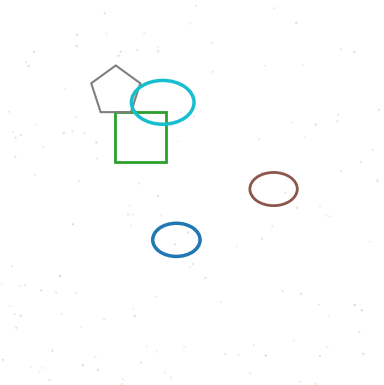[{"shape": "oval", "thickness": 2.5, "radius": 0.31, "center": [0.458, 0.377]}, {"shape": "square", "thickness": 2, "radius": 0.33, "center": [0.365, 0.644]}, {"shape": "oval", "thickness": 2, "radius": 0.31, "center": [0.711, 0.509]}, {"shape": "pentagon", "thickness": 1.5, "radius": 0.34, "center": [0.301, 0.763]}, {"shape": "oval", "thickness": 2.5, "radius": 0.41, "center": [0.423, 0.734]}]